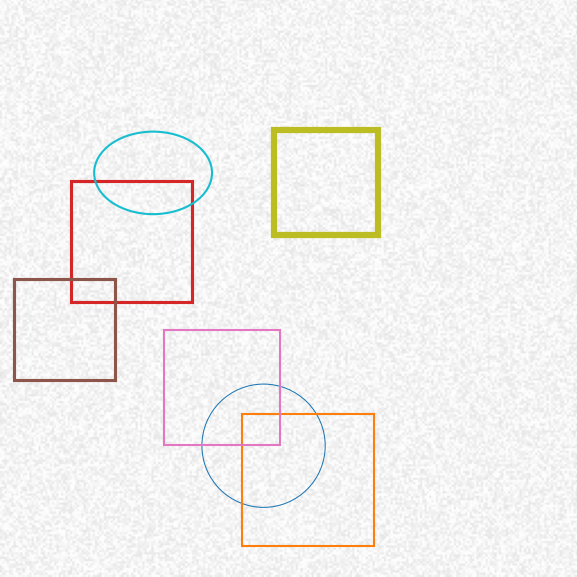[{"shape": "circle", "thickness": 0.5, "radius": 0.53, "center": [0.456, 0.227]}, {"shape": "square", "thickness": 1, "radius": 0.57, "center": [0.534, 0.168]}, {"shape": "square", "thickness": 1.5, "radius": 0.52, "center": [0.228, 0.58]}, {"shape": "square", "thickness": 1.5, "radius": 0.44, "center": [0.111, 0.429]}, {"shape": "square", "thickness": 1, "radius": 0.5, "center": [0.384, 0.328]}, {"shape": "square", "thickness": 3, "radius": 0.45, "center": [0.564, 0.683]}, {"shape": "oval", "thickness": 1, "radius": 0.51, "center": [0.265, 0.7]}]